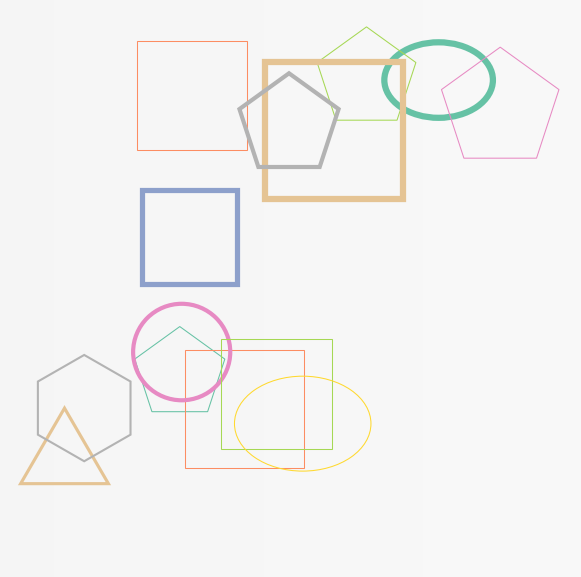[{"shape": "pentagon", "thickness": 0.5, "radius": 0.41, "center": [0.309, 0.352]}, {"shape": "oval", "thickness": 3, "radius": 0.47, "center": [0.755, 0.861]}, {"shape": "square", "thickness": 0.5, "radius": 0.51, "center": [0.421, 0.291]}, {"shape": "square", "thickness": 0.5, "radius": 0.47, "center": [0.331, 0.834]}, {"shape": "square", "thickness": 2.5, "radius": 0.41, "center": [0.326, 0.588]}, {"shape": "pentagon", "thickness": 0.5, "radius": 0.53, "center": [0.861, 0.811]}, {"shape": "circle", "thickness": 2, "radius": 0.42, "center": [0.313, 0.39]}, {"shape": "square", "thickness": 0.5, "radius": 0.48, "center": [0.476, 0.318]}, {"shape": "pentagon", "thickness": 0.5, "radius": 0.45, "center": [0.631, 0.863]}, {"shape": "oval", "thickness": 0.5, "radius": 0.59, "center": [0.521, 0.266]}, {"shape": "triangle", "thickness": 1.5, "radius": 0.44, "center": [0.111, 0.205]}, {"shape": "square", "thickness": 3, "radius": 0.59, "center": [0.574, 0.774]}, {"shape": "pentagon", "thickness": 2, "radius": 0.45, "center": [0.497, 0.783]}, {"shape": "hexagon", "thickness": 1, "radius": 0.46, "center": [0.145, 0.292]}]